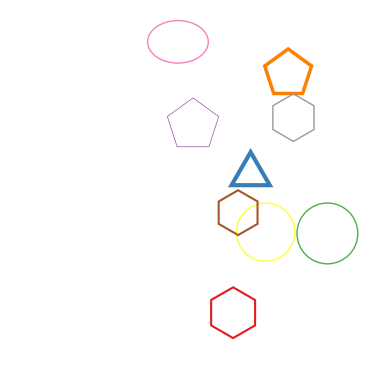[{"shape": "hexagon", "thickness": 1.5, "radius": 0.33, "center": [0.606, 0.188]}, {"shape": "triangle", "thickness": 3, "radius": 0.29, "center": [0.651, 0.548]}, {"shape": "circle", "thickness": 1, "radius": 0.39, "center": [0.85, 0.394]}, {"shape": "pentagon", "thickness": 0.5, "radius": 0.35, "center": [0.501, 0.676]}, {"shape": "pentagon", "thickness": 2.5, "radius": 0.32, "center": [0.748, 0.809]}, {"shape": "circle", "thickness": 1, "radius": 0.38, "center": [0.69, 0.397]}, {"shape": "hexagon", "thickness": 1.5, "radius": 0.29, "center": [0.618, 0.448]}, {"shape": "oval", "thickness": 1, "radius": 0.39, "center": [0.462, 0.891]}, {"shape": "hexagon", "thickness": 1, "radius": 0.31, "center": [0.762, 0.694]}]